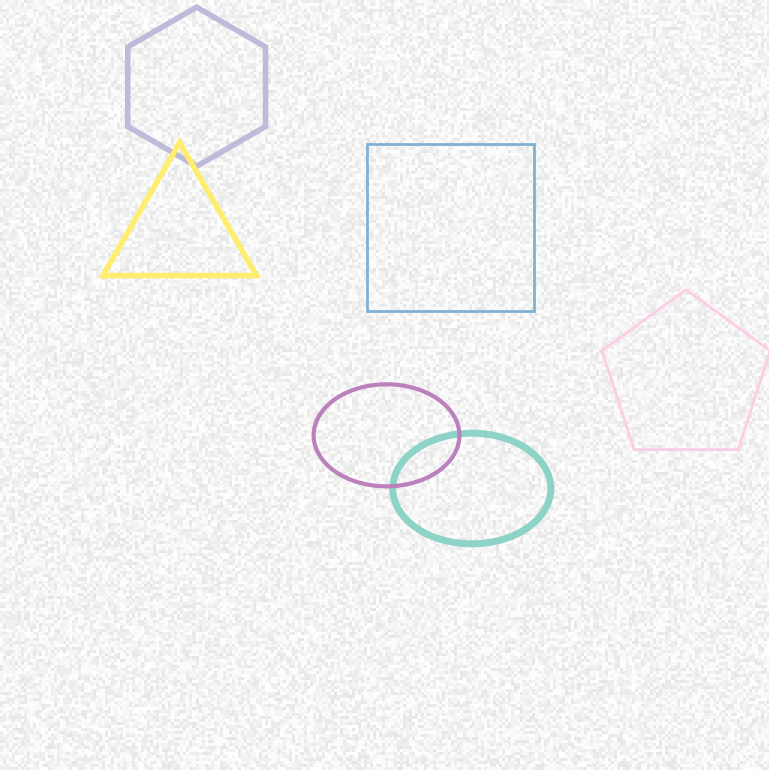[{"shape": "oval", "thickness": 2.5, "radius": 0.51, "center": [0.613, 0.366]}, {"shape": "hexagon", "thickness": 2, "radius": 0.52, "center": [0.255, 0.887]}, {"shape": "square", "thickness": 1, "radius": 0.54, "center": [0.585, 0.705]}, {"shape": "pentagon", "thickness": 1, "radius": 0.57, "center": [0.891, 0.509]}, {"shape": "oval", "thickness": 1.5, "radius": 0.47, "center": [0.502, 0.435]}, {"shape": "triangle", "thickness": 2, "radius": 0.58, "center": [0.233, 0.7]}]